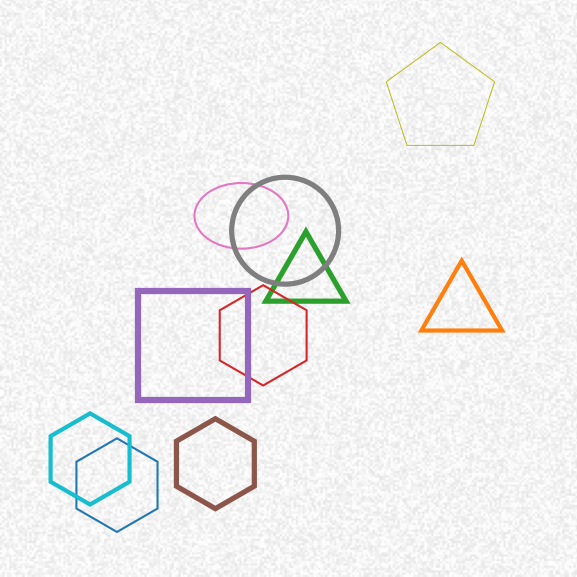[{"shape": "hexagon", "thickness": 1, "radius": 0.41, "center": [0.203, 0.159]}, {"shape": "triangle", "thickness": 2, "radius": 0.4, "center": [0.8, 0.467]}, {"shape": "triangle", "thickness": 2.5, "radius": 0.4, "center": [0.53, 0.518]}, {"shape": "hexagon", "thickness": 1, "radius": 0.43, "center": [0.456, 0.418]}, {"shape": "square", "thickness": 3, "radius": 0.47, "center": [0.334, 0.401]}, {"shape": "hexagon", "thickness": 2.5, "radius": 0.39, "center": [0.373, 0.196]}, {"shape": "oval", "thickness": 1, "radius": 0.41, "center": [0.418, 0.625]}, {"shape": "circle", "thickness": 2.5, "radius": 0.46, "center": [0.494, 0.6]}, {"shape": "pentagon", "thickness": 0.5, "radius": 0.49, "center": [0.763, 0.827]}, {"shape": "hexagon", "thickness": 2, "radius": 0.39, "center": [0.156, 0.204]}]